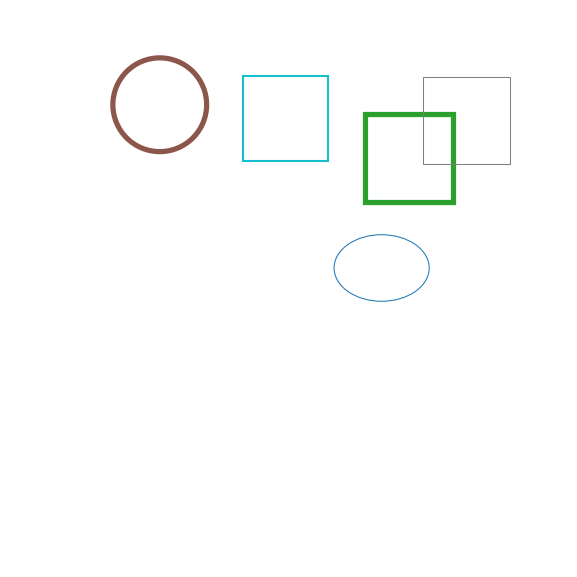[{"shape": "oval", "thickness": 0.5, "radius": 0.41, "center": [0.661, 0.535]}, {"shape": "square", "thickness": 2.5, "radius": 0.38, "center": [0.708, 0.726]}, {"shape": "circle", "thickness": 2.5, "radius": 0.41, "center": [0.277, 0.818]}, {"shape": "square", "thickness": 0.5, "radius": 0.38, "center": [0.808, 0.791]}, {"shape": "square", "thickness": 1, "radius": 0.37, "center": [0.494, 0.794]}]